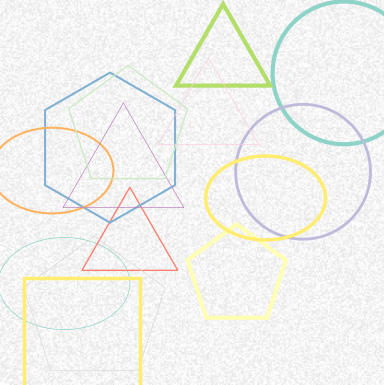[{"shape": "circle", "thickness": 3, "radius": 0.93, "center": [0.893, 0.811]}, {"shape": "oval", "thickness": 0.5, "radius": 0.85, "center": [0.166, 0.264]}, {"shape": "pentagon", "thickness": 3, "radius": 0.67, "center": [0.615, 0.283]}, {"shape": "circle", "thickness": 2, "radius": 0.88, "center": [0.787, 0.554]}, {"shape": "triangle", "thickness": 1, "radius": 0.72, "center": [0.337, 0.37]}, {"shape": "hexagon", "thickness": 1.5, "radius": 0.97, "center": [0.286, 0.617]}, {"shape": "oval", "thickness": 1.5, "radius": 0.8, "center": [0.136, 0.557]}, {"shape": "triangle", "thickness": 3, "radius": 0.71, "center": [0.58, 0.848]}, {"shape": "triangle", "thickness": 0.5, "radius": 0.75, "center": [0.541, 0.7]}, {"shape": "pentagon", "thickness": 0.5, "radius": 0.97, "center": [0.245, 0.193]}, {"shape": "triangle", "thickness": 0.5, "radius": 0.91, "center": [0.32, 0.551]}, {"shape": "pentagon", "thickness": 1, "radius": 0.81, "center": [0.333, 0.667]}, {"shape": "square", "thickness": 2.5, "radius": 0.75, "center": [0.213, 0.128]}, {"shape": "oval", "thickness": 2.5, "radius": 0.78, "center": [0.69, 0.486]}]